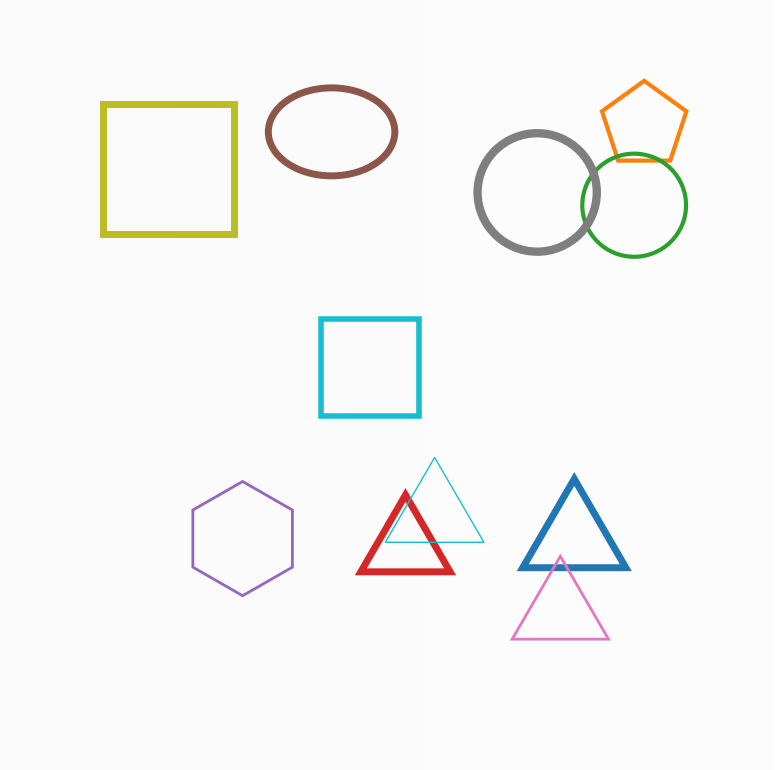[{"shape": "triangle", "thickness": 2.5, "radius": 0.38, "center": [0.741, 0.301]}, {"shape": "pentagon", "thickness": 1.5, "radius": 0.29, "center": [0.831, 0.838]}, {"shape": "circle", "thickness": 1.5, "radius": 0.33, "center": [0.818, 0.733]}, {"shape": "triangle", "thickness": 2.5, "radius": 0.33, "center": [0.523, 0.291]}, {"shape": "hexagon", "thickness": 1, "radius": 0.37, "center": [0.313, 0.301]}, {"shape": "oval", "thickness": 2.5, "radius": 0.41, "center": [0.428, 0.829]}, {"shape": "triangle", "thickness": 1, "radius": 0.36, "center": [0.723, 0.206]}, {"shape": "circle", "thickness": 3, "radius": 0.38, "center": [0.693, 0.75]}, {"shape": "square", "thickness": 2.5, "radius": 0.42, "center": [0.218, 0.78]}, {"shape": "triangle", "thickness": 0.5, "radius": 0.37, "center": [0.561, 0.332]}, {"shape": "square", "thickness": 2, "radius": 0.31, "center": [0.478, 0.522]}]